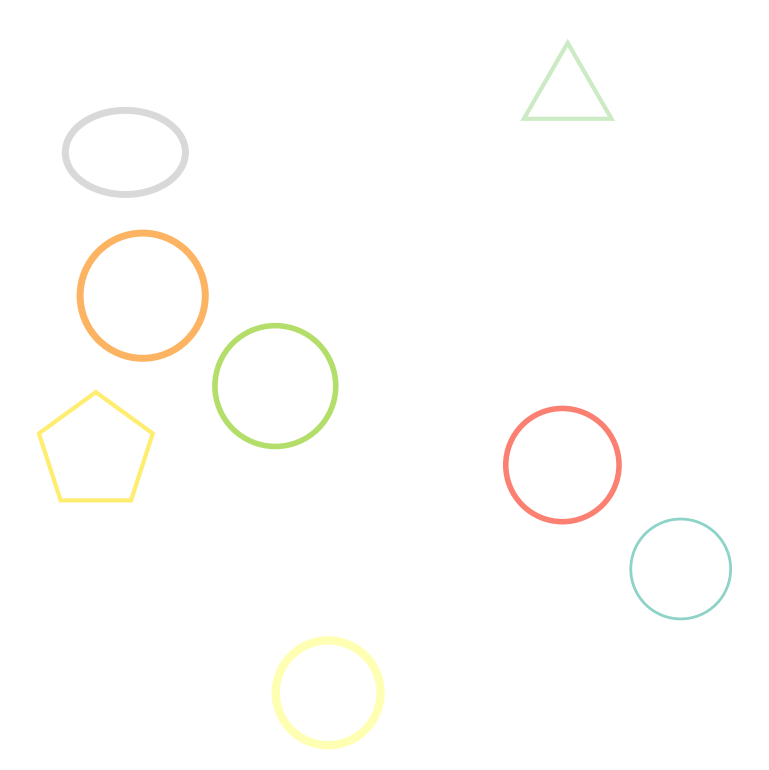[{"shape": "circle", "thickness": 1, "radius": 0.32, "center": [0.884, 0.261]}, {"shape": "circle", "thickness": 3, "radius": 0.34, "center": [0.426, 0.1]}, {"shape": "circle", "thickness": 2, "radius": 0.37, "center": [0.73, 0.396]}, {"shape": "circle", "thickness": 2.5, "radius": 0.41, "center": [0.185, 0.616]}, {"shape": "circle", "thickness": 2, "radius": 0.39, "center": [0.358, 0.499]}, {"shape": "oval", "thickness": 2.5, "radius": 0.39, "center": [0.163, 0.802]}, {"shape": "triangle", "thickness": 1.5, "radius": 0.33, "center": [0.737, 0.879]}, {"shape": "pentagon", "thickness": 1.5, "radius": 0.39, "center": [0.124, 0.413]}]